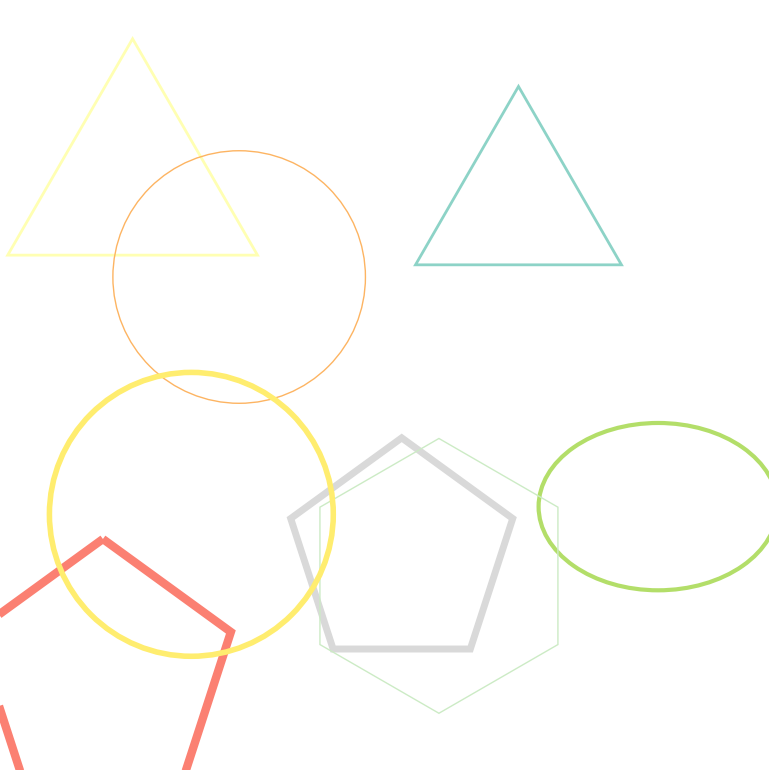[{"shape": "triangle", "thickness": 1, "radius": 0.77, "center": [0.673, 0.733]}, {"shape": "triangle", "thickness": 1, "radius": 0.94, "center": [0.172, 0.762]}, {"shape": "pentagon", "thickness": 3, "radius": 0.87, "center": [0.134, 0.125]}, {"shape": "circle", "thickness": 0.5, "radius": 0.82, "center": [0.311, 0.64]}, {"shape": "oval", "thickness": 1.5, "radius": 0.78, "center": [0.855, 0.342]}, {"shape": "pentagon", "thickness": 2.5, "radius": 0.76, "center": [0.522, 0.28]}, {"shape": "hexagon", "thickness": 0.5, "radius": 0.89, "center": [0.57, 0.252]}, {"shape": "circle", "thickness": 2, "radius": 0.92, "center": [0.249, 0.332]}]